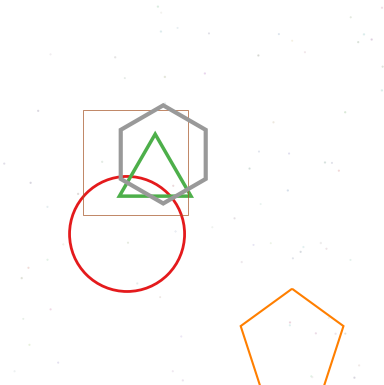[{"shape": "circle", "thickness": 2, "radius": 0.75, "center": [0.33, 0.392]}, {"shape": "triangle", "thickness": 2.5, "radius": 0.54, "center": [0.403, 0.544]}, {"shape": "pentagon", "thickness": 1.5, "radius": 0.7, "center": [0.759, 0.11]}, {"shape": "square", "thickness": 0.5, "radius": 0.68, "center": [0.351, 0.577]}, {"shape": "hexagon", "thickness": 3, "radius": 0.64, "center": [0.424, 0.599]}]